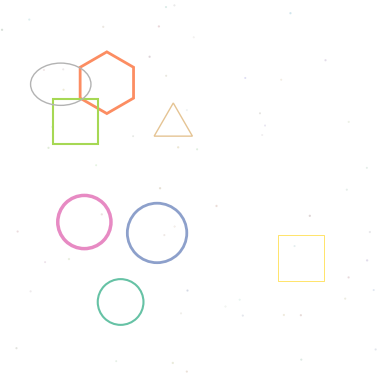[{"shape": "circle", "thickness": 1.5, "radius": 0.3, "center": [0.313, 0.216]}, {"shape": "hexagon", "thickness": 2, "radius": 0.4, "center": [0.278, 0.785]}, {"shape": "circle", "thickness": 2, "radius": 0.39, "center": [0.408, 0.395]}, {"shape": "circle", "thickness": 2.5, "radius": 0.35, "center": [0.219, 0.423]}, {"shape": "square", "thickness": 1.5, "radius": 0.29, "center": [0.197, 0.685]}, {"shape": "square", "thickness": 0.5, "radius": 0.3, "center": [0.782, 0.33]}, {"shape": "triangle", "thickness": 1, "radius": 0.29, "center": [0.45, 0.675]}, {"shape": "oval", "thickness": 1, "radius": 0.39, "center": [0.158, 0.781]}]